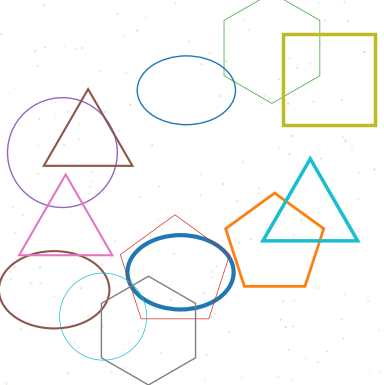[{"shape": "oval", "thickness": 1, "radius": 0.64, "center": [0.484, 0.765]}, {"shape": "oval", "thickness": 3, "radius": 0.69, "center": [0.469, 0.293]}, {"shape": "pentagon", "thickness": 2, "radius": 0.67, "center": [0.713, 0.365]}, {"shape": "hexagon", "thickness": 0.5, "radius": 0.72, "center": [0.706, 0.875]}, {"shape": "pentagon", "thickness": 0.5, "radius": 0.75, "center": [0.455, 0.293]}, {"shape": "circle", "thickness": 1, "radius": 0.71, "center": [0.162, 0.604]}, {"shape": "triangle", "thickness": 1.5, "radius": 0.66, "center": [0.229, 0.636]}, {"shape": "oval", "thickness": 1.5, "radius": 0.72, "center": [0.141, 0.247]}, {"shape": "triangle", "thickness": 1.5, "radius": 0.7, "center": [0.171, 0.407]}, {"shape": "hexagon", "thickness": 1, "radius": 0.71, "center": [0.386, 0.141]}, {"shape": "square", "thickness": 2.5, "radius": 0.6, "center": [0.854, 0.794]}, {"shape": "triangle", "thickness": 2.5, "radius": 0.71, "center": [0.806, 0.445]}, {"shape": "circle", "thickness": 0.5, "radius": 0.57, "center": [0.268, 0.178]}]